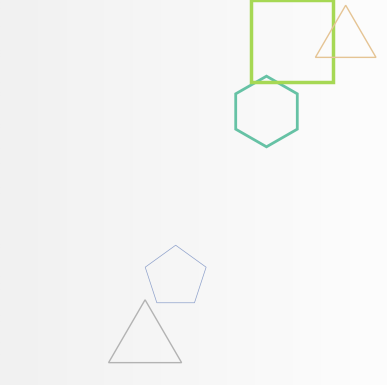[{"shape": "hexagon", "thickness": 2, "radius": 0.46, "center": [0.688, 0.71]}, {"shape": "pentagon", "thickness": 0.5, "radius": 0.41, "center": [0.453, 0.28]}, {"shape": "square", "thickness": 2.5, "radius": 0.53, "center": [0.753, 0.892]}, {"shape": "triangle", "thickness": 1, "radius": 0.45, "center": [0.892, 0.896]}, {"shape": "triangle", "thickness": 1, "radius": 0.54, "center": [0.374, 0.112]}]